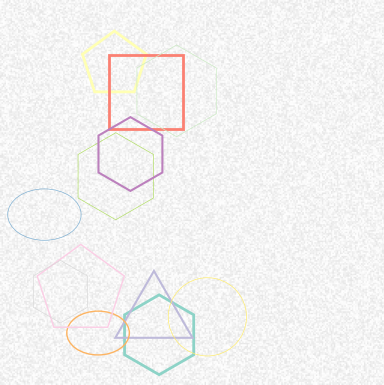[{"shape": "hexagon", "thickness": 2, "radius": 0.52, "center": [0.413, 0.13]}, {"shape": "pentagon", "thickness": 2, "radius": 0.44, "center": [0.297, 0.832]}, {"shape": "triangle", "thickness": 1.5, "radius": 0.58, "center": [0.4, 0.18]}, {"shape": "square", "thickness": 2, "radius": 0.48, "center": [0.379, 0.76]}, {"shape": "oval", "thickness": 0.5, "radius": 0.48, "center": [0.115, 0.443]}, {"shape": "oval", "thickness": 1, "radius": 0.41, "center": [0.255, 0.135]}, {"shape": "hexagon", "thickness": 0.5, "radius": 0.57, "center": [0.301, 0.542]}, {"shape": "pentagon", "thickness": 1, "radius": 0.59, "center": [0.21, 0.246]}, {"shape": "hexagon", "thickness": 0.5, "radius": 0.41, "center": [0.157, 0.243]}, {"shape": "hexagon", "thickness": 1.5, "radius": 0.48, "center": [0.339, 0.6]}, {"shape": "hexagon", "thickness": 0.5, "radius": 0.6, "center": [0.459, 0.764]}, {"shape": "circle", "thickness": 0.5, "radius": 0.51, "center": [0.539, 0.177]}]